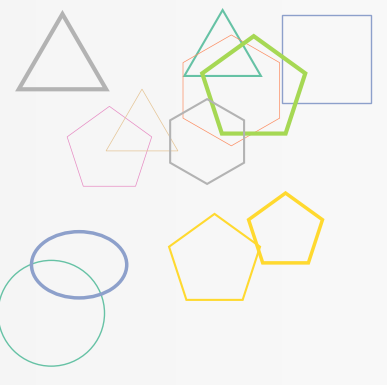[{"shape": "triangle", "thickness": 1.5, "radius": 0.57, "center": [0.575, 0.86]}, {"shape": "circle", "thickness": 1, "radius": 0.69, "center": [0.132, 0.186]}, {"shape": "hexagon", "thickness": 0.5, "radius": 0.72, "center": [0.597, 0.765]}, {"shape": "square", "thickness": 1, "radius": 0.57, "center": [0.843, 0.847]}, {"shape": "oval", "thickness": 2.5, "radius": 0.61, "center": [0.204, 0.312]}, {"shape": "pentagon", "thickness": 0.5, "radius": 0.57, "center": [0.282, 0.609]}, {"shape": "pentagon", "thickness": 3, "radius": 0.7, "center": [0.655, 0.766]}, {"shape": "pentagon", "thickness": 2.5, "radius": 0.5, "center": [0.737, 0.398]}, {"shape": "pentagon", "thickness": 1.5, "radius": 0.62, "center": [0.554, 0.321]}, {"shape": "triangle", "thickness": 0.5, "radius": 0.54, "center": [0.366, 0.662]}, {"shape": "hexagon", "thickness": 1.5, "radius": 0.55, "center": [0.534, 0.632]}, {"shape": "triangle", "thickness": 3, "radius": 0.65, "center": [0.161, 0.833]}]